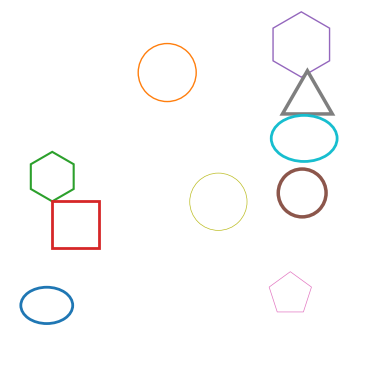[{"shape": "oval", "thickness": 2, "radius": 0.34, "center": [0.121, 0.207]}, {"shape": "circle", "thickness": 1, "radius": 0.38, "center": [0.434, 0.812]}, {"shape": "hexagon", "thickness": 1.5, "radius": 0.32, "center": [0.136, 0.541]}, {"shape": "square", "thickness": 2, "radius": 0.31, "center": [0.196, 0.416]}, {"shape": "hexagon", "thickness": 1, "radius": 0.42, "center": [0.783, 0.884]}, {"shape": "circle", "thickness": 2.5, "radius": 0.31, "center": [0.785, 0.499]}, {"shape": "pentagon", "thickness": 0.5, "radius": 0.29, "center": [0.754, 0.237]}, {"shape": "triangle", "thickness": 2.5, "radius": 0.37, "center": [0.798, 0.741]}, {"shape": "circle", "thickness": 0.5, "radius": 0.37, "center": [0.567, 0.476]}, {"shape": "oval", "thickness": 2, "radius": 0.43, "center": [0.79, 0.64]}]